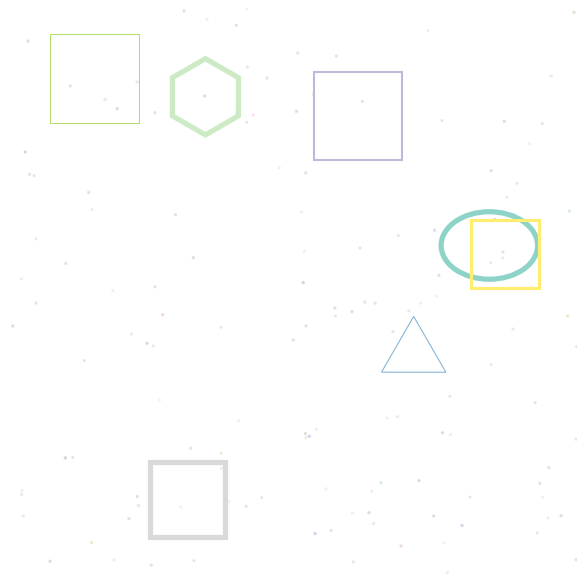[{"shape": "oval", "thickness": 2.5, "radius": 0.42, "center": [0.847, 0.574]}, {"shape": "square", "thickness": 1, "radius": 0.38, "center": [0.619, 0.798]}, {"shape": "triangle", "thickness": 0.5, "radius": 0.32, "center": [0.716, 0.387]}, {"shape": "square", "thickness": 0.5, "radius": 0.39, "center": [0.164, 0.863]}, {"shape": "square", "thickness": 2.5, "radius": 0.33, "center": [0.325, 0.135]}, {"shape": "hexagon", "thickness": 2.5, "radius": 0.33, "center": [0.356, 0.832]}, {"shape": "square", "thickness": 1.5, "radius": 0.29, "center": [0.874, 0.559]}]